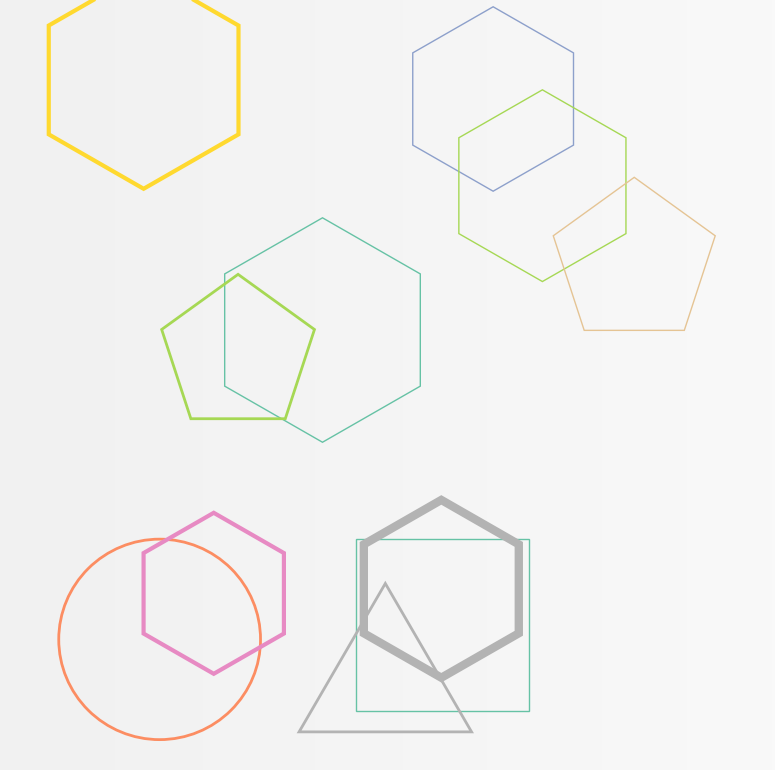[{"shape": "hexagon", "thickness": 0.5, "radius": 0.73, "center": [0.416, 0.571]}, {"shape": "square", "thickness": 0.5, "radius": 0.56, "center": [0.57, 0.188]}, {"shape": "circle", "thickness": 1, "radius": 0.65, "center": [0.206, 0.17]}, {"shape": "hexagon", "thickness": 0.5, "radius": 0.6, "center": [0.636, 0.871]}, {"shape": "hexagon", "thickness": 1.5, "radius": 0.52, "center": [0.276, 0.229]}, {"shape": "hexagon", "thickness": 0.5, "radius": 0.62, "center": [0.7, 0.759]}, {"shape": "pentagon", "thickness": 1, "radius": 0.52, "center": [0.307, 0.54]}, {"shape": "hexagon", "thickness": 1.5, "radius": 0.71, "center": [0.185, 0.896]}, {"shape": "pentagon", "thickness": 0.5, "radius": 0.55, "center": [0.818, 0.66]}, {"shape": "hexagon", "thickness": 3, "radius": 0.58, "center": [0.569, 0.235]}, {"shape": "triangle", "thickness": 1, "radius": 0.64, "center": [0.497, 0.114]}]